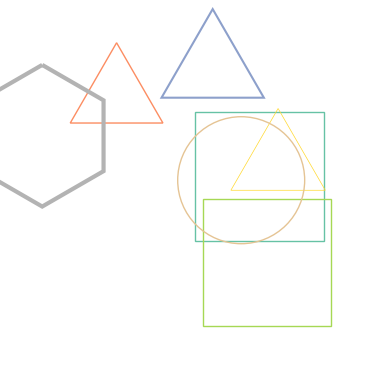[{"shape": "square", "thickness": 1, "radius": 0.84, "center": [0.673, 0.541]}, {"shape": "triangle", "thickness": 1, "radius": 0.69, "center": [0.303, 0.75]}, {"shape": "triangle", "thickness": 1.5, "radius": 0.77, "center": [0.552, 0.823]}, {"shape": "square", "thickness": 1, "radius": 0.83, "center": [0.693, 0.318]}, {"shape": "triangle", "thickness": 0.5, "radius": 0.71, "center": [0.722, 0.577]}, {"shape": "circle", "thickness": 1, "radius": 0.82, "center": [0.626, 0.532]}, {"shape": "hexagon", "thickness": 3, "radius": 0.92, "center": [0.11, 0.647]}]